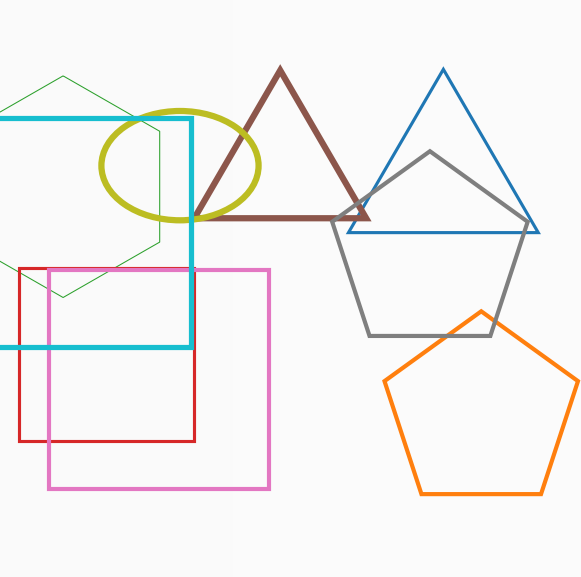[{"shape": "triangle", "thickness": 1.5, "radius": 0.94, "center": [0.763, 0.691]}, {"shape": "pentagon", "thickness": 2, "radius": 0.87, "center": [0.828, 0.285]}, {"shape": "hexagon", "thickness": 0.5, "radius": 0.96, "center": [0.109, 0.676]}, {"shape": "square", "thickness": 1.5, "radius": 0.75, "center": [0.184, 0.385]}, {"shape": "triangle", "thickness": 3, "radius": 0.85, "center": [0.482, 0.707]}, {"shape": "square", "thickness": 2, "radius": 0.95, "center": [0.274, 0.342]}, {"shape": "pentagon", "thickness": 2, "radius": 0.88, "center": [0.74, 0.56]}, {"shape": "oval", "thickness": 3, "radius": 0.68, "center": [0.31, 0.712]}, {"shape": "square", "thickness": 2.5, "radius": 0.99, "center": [0.13, 0.596]}]